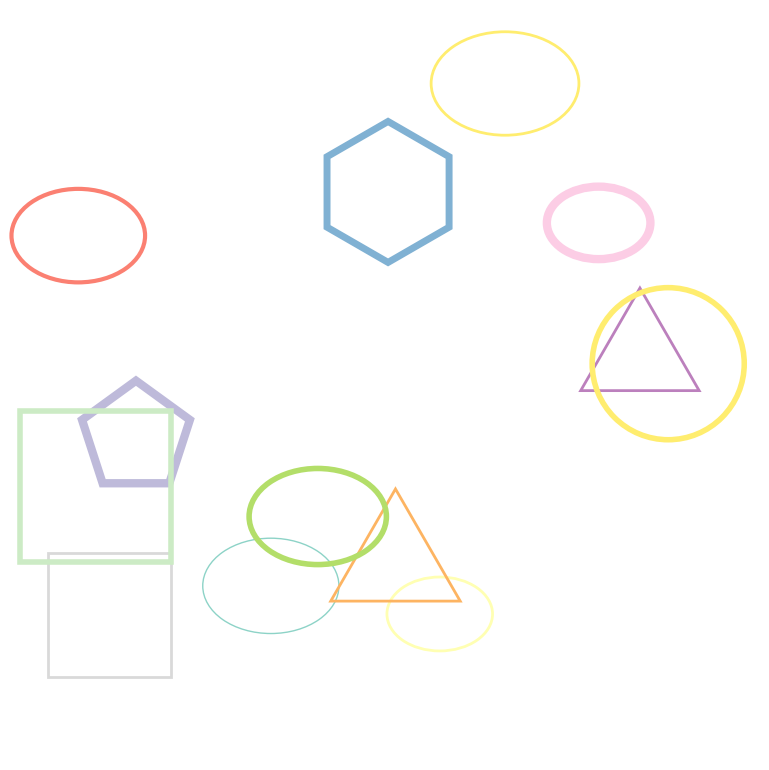[{"shape": "oval", "thickness": 0.5, "radius": 0.44, "center": [0.352, 0.239]}, {"shape": "oval", "thickness": 1, "radius": 0.34, "center": [0.571, 0.203]}, {"shape": "pentagon", "thickness": 3, "radius": 0.37, "center": [0.177, 0.432]}, {"shape": "oval", "thickness": 1.5, "radius": 0.43, "center": [0.102, 0.694]}, {"shape": "hexagon", "thickness": 2.5, "radius": 0.46, "center": [0.504, 0.751]}, {"shape": "triangle", "thickness": 1, "radius": 0.49, "center": [0.514, 0.268]}, {"shape": "oval", "thickness": 2, "radius": 0.45, "center": [0.413, 0.329]}, {"shape": "oval", "thickness": 3, "radius": 0.34, "center": [0.777, 0.711]}, {"shape": "square", "thickness": 1, "radius": 0.4, "center": [0.142, 0.201]}, {"shape": "triangle", "thickness": 1, "radius": 0.44, "center": [0.831, 0.537]}, {"shape": "square", "thickness": 2, "radius": 0.49, "center": [0.124, 0.368]}, {"shape": "circle", "thickness": 2, "radius": 0.49, "center": [0.868, 0.528]}, {"shape": "oval", "thickness": 1, "radius": 0.48, "center": [0.656, 0.892]}]